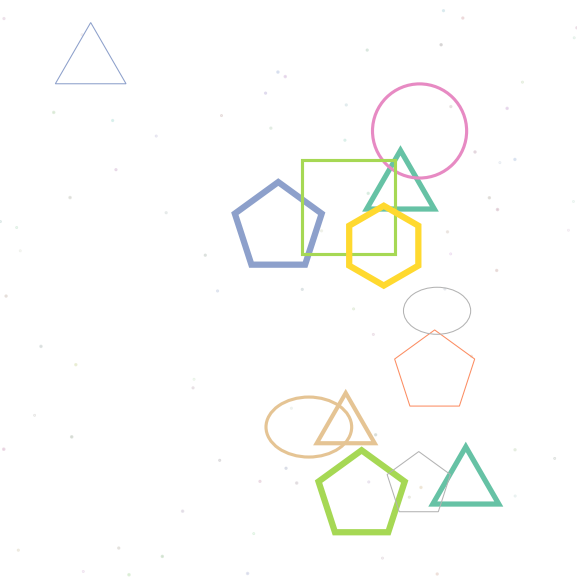[{"shape": "triangle", "thickness": 2.5, "radius": 0.33, "center": [0.807, 0.159]}, {"shape": "triangle", "thickness": 2.5, "radius": 0.34, "center": [0.693, 0.671]}, {"shape": "pentagon", "thickness": 0.5, "radius": 0.36, "center": [0.753, 0.355]}, {"shape": "triangle", "thickness": 0.5, "radius": 0.35, "center": [0.157, 0.889]}, {"shape": "pentagon", "thickness": 3, "radius": 0.4, "center": [0.482, 0.605]}, {"shape": "circle", "thickness": 1.5, "radius": 0.41, "center": [0.727, 0.772]}, {"shape": "square", "thickness": 1.5, "radius": 0.4, "center": [0.604, 0.641]}, {"shape": "pentagon", "thickness": 3, "radius": 0.39, "center": [0.626, 0.141]}, {"shape": "hexagon", "thickness": 3, "radius": 0.35, "center": [0.665, 0.574]}, {"shape": "oval", "thickness": 1.5, "radius": 0.37, "center": [0.535, 0.26]}, {"shape": "triangle", "thickness": 2, "radius": 0.29, "center": [0.599, 0.261]}, {"shape": "pentagon", "thickness": 0.5, "radius": 0.29, "center": [0.725, 0.16]}, {"shape": "oval", "thickness": 0.5, "radius": 0.29, "center": [0.757, 0.461]}]